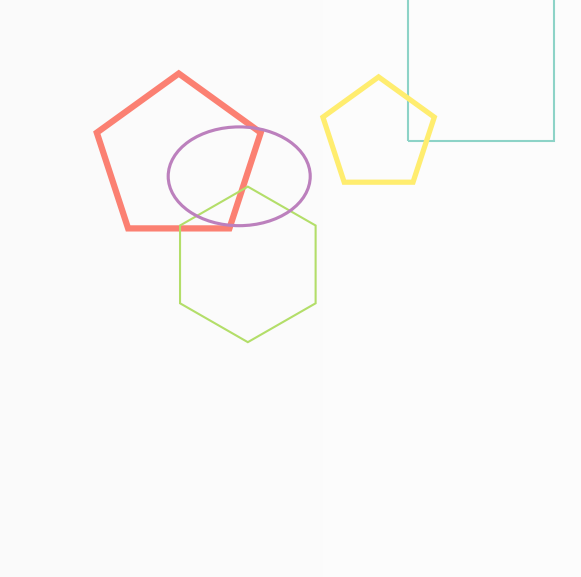[{"shape": "square", "thickness": 1, "radius": 0.63, "center": [0.827, 0.881]}, {"shape": "pentagon", "thickness": 3, "radius": 0.74, "center": [0.308, 0.724]}, {"shape": "hexagon", "thickness": 1, "radius": 0.67, "center": [0.426, 0.541]}, {"shape": "oval", "thickness": 1.5, "radius": 0.61, "center": [0.412, 0.694]}, {"shape": "pentagon", "thickness": 2.5, "radius": 0.5, "center": [0.651, 0.765]}]